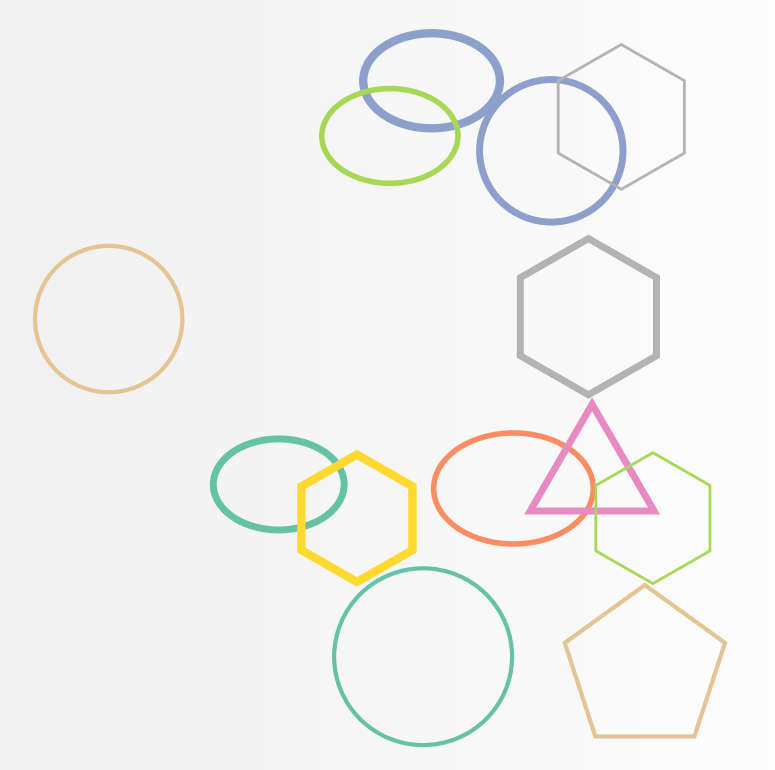[{"shape": "circle", "thickness": 1.5, "radius": 0.57, "center": [0.546, 0.147]}, {"shape": "oval", "thickness": 2.5, "radius": 0.42, "center": [0.36, 0.371]}, {"shape": "oval", "thickness": 2, "radius": 0.52, "center": [0.663, 0.366]}, {"shape": "oval", "thickness": 3, "radius": 0.44, "center": [0.557, 0.895]}, {"shape": "circle", "thickness": 2.5, "radius": 0.46, "center": [0.711, 0.804]}, {"shape": "triangle", "thickness": 2.5, "radius": 0.46, "center": [0.764, 0.383]}, {"shape": "oval", "thickness": 2, "radius": 0.44, "center": [0.503, 0.823]}, {"shape": "hexagon", "thickness": 1, "radius": 0.43, "center": [0.842, 0.327]}, {"shape": "hexagon", "thickness": 3, "radius": 0.41, "center": [0.461, 0.327]}, {"shape": "pentagon", "thickness": 1.5, "radius": 0.54, "center": [0.832, 0.132]}, {"shape": "circle", "thickness": 1.5, "radius": 0.48, "center": [0.14, 0.586]}, {"shape": "hexagon", "thickness": 1, "radius": 0.47, "center": [0.802, 0.848]}, {"shape": "hexagon", "thickness": 2.5, "radius": 0.51, "center": [0.759, 0.589]}]